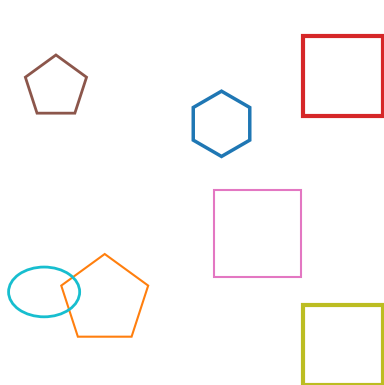[{"shape": "hexagon", "thickness": 2.5, "radius": 0.42, "center": [0.575, 0.678]}, {"shape": "pentagon", "thickness": 1.5, "radius": 0.59, "center": [0.272, 0.222]}, {"shape": "square", "thickness": 3, "radius": 0.52, "center": [0.892, 0.801]}, {"shape": "pentagon", "thickness": 2, "radius": 0.42, "center": [0.145, 0.774]}, {"shape": "square", "thickness": 1.5, "radius": 0.57, "center": [0.669, 0.393]}, {"shape": "square", "thickness": 3, "radius": 0.52, "center": [0.891, 0.103]}, {"shape": "oval", "thickness": 2, "radius": 0.46, "center": [0.115, 0.242]}]